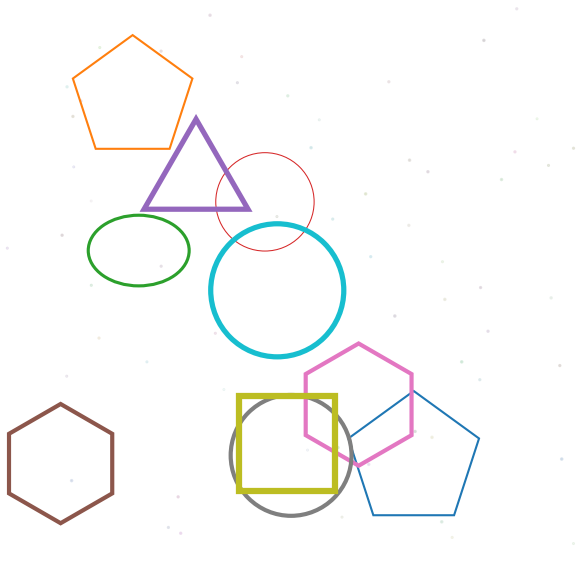[{"shape": "pentagon", "thickness": 1, "radius": 0.59, "center": [0.716, 0.203]}, {"shape": "pentagon", "thickness": 1, "radius": 0.54, "center": [0.23, 0.83]}, {"shape": "oval", "thickness": 1.5, "radius": 0.44, "center": [0.24, 0.565]}, {"shape": "circle", "thickness": 0.5, "radius": 0.43, "center": [0.459, 0.65]}, {"shape": "triangle", "thickness": 2.5, "radius": 0.52, "center": [0.339, 0.689]}, {"shape": "hexagon", "thickness": 2, "radius": 0.52, "center": [0.105, 0.196]}, {"shape": "hexagon", "thickness": 2, "radius": 0.53, "center": [0.621, 0.299]}, {"shape": "circle", "thickness": 2, "radius": 0.52, "center": [0.504, 0.211]}, {"shape": "square", "thickness": 3, "radius": 0.41, "center": [0.497, 0.231]}, {"shape": "circle", "thickness": 2.5, "radius": 0.58, "center": [0.48, 0.496]}]